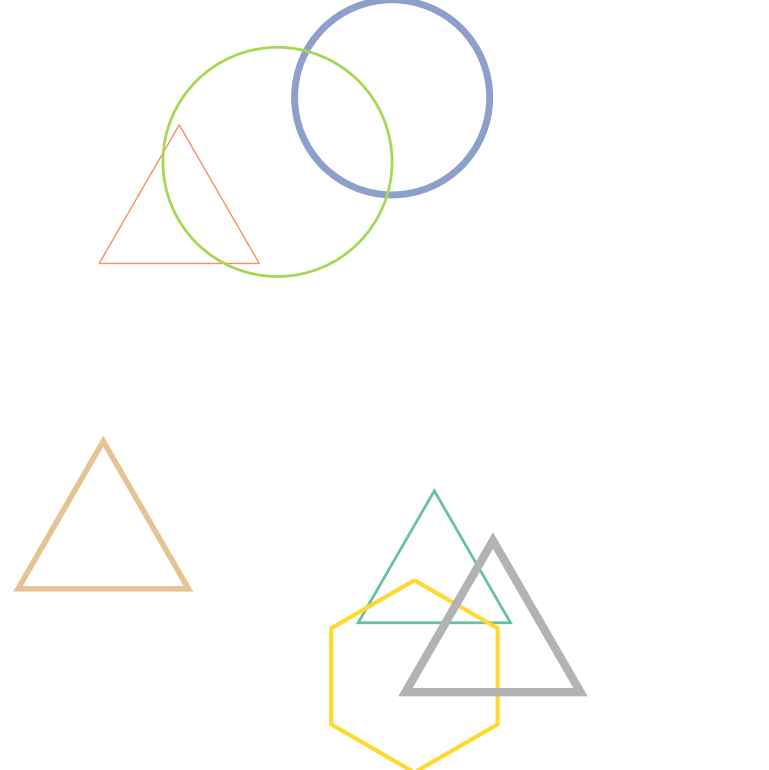[{"shape": "triangle", "thickness": 1, "radius": 0.57, "center": [0.564, 0.248]}, {"shape": "triangle", "thickness": 0.5, "radius": 0.6, "center": [0.233, 0.718]}, {"shape": "circle", "thickness": 2.5, "radius": 0.63, "center": [0.509, 0.874]}, {"shape": "circle", "thickness": 1, "radius": 0.74, "center": [0.36, 0.79]}, {"shape": "hexagon", "thickness": 1.5, "radius": 0.62, "center": [0.538, 0.122]}, {"shape": "triangle", "thickness": 2, "radius": 0.64, "center": [0.134, 0.299]}, {"shape": "triangle", "thickness": 3, "radius": 0.66, "center": [0.64, 0.167]}]